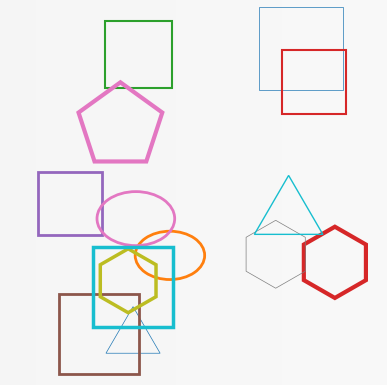[{"shape": "triangle", "thickness": 0.5, "radius": 0.4, "center": [0.343, 0.123]}, {"shape": "square", "thickness": 0.5, "radius": 0.54, "center": [0.777, 0.873]}, {"shape": "oval", "thickness": 2, "radius": 0.45, "center": [0.439, 0.337]}, {"shape": "square", "thickness": 1.5, "radius": 0.44, "center": [0.358, 0.858]}, {"shape": "square", "thickness": 1.5, "radius": 0.41, "center": [0.811, 0.786]}, {"shape": "hexagon", "thickness": 3, "radius": 0.46, "center": [0.864, 0.319]}, {"shape": "square", "thickness": 2, "radius": 0.41, "center": [0.181, 0.472]}, {"shape": "square", "thickness": 2, "radius": 0.51, "center": [0.256, 0.132]}, {"shape": "oval", "thickness": 2, "radius": 0.5, "center": [0.351, 0.432]}, {"shape": "pentagon", "thickness": 3, "radius": 0.57, "center": [0.311, 0.673]}, {"shape": "hexagon", "thickness": 0.5, "radius": 0.44, "center": [0.711, 0.34]}, {"shape": "hexagon", "thickness": 2.5, "radius": 0.42, "center": [0.331, 0.271]}, {"shape": "triangle", "thickness": 1, "radius": 0.51, "center": [0.745, 0.442]}, {"shape": "square", "thickness": 2.5, "radius": 0.52, "center": [0.343, 0.255]}]